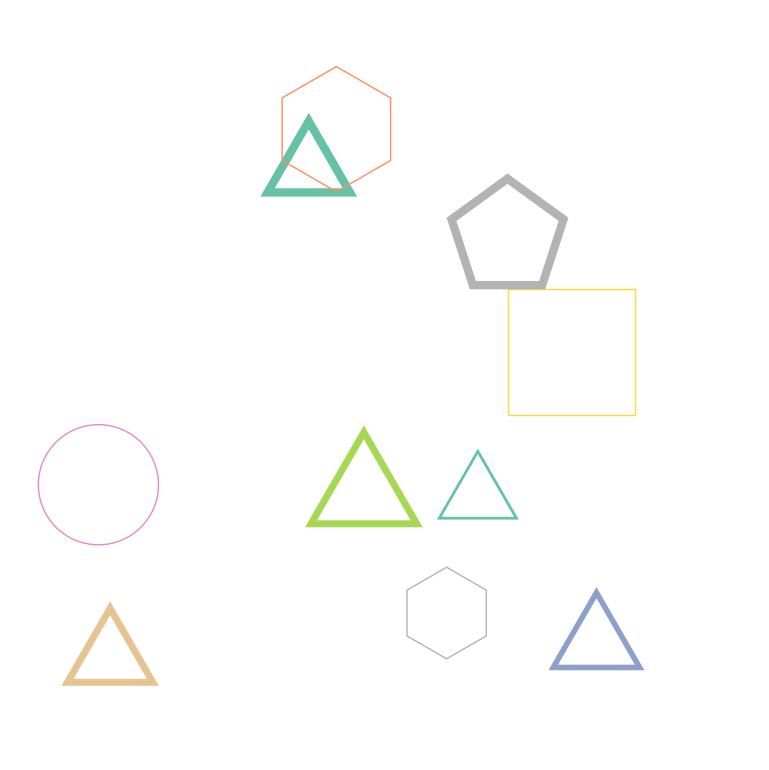[{"shape": "triangle", "thickness": 3, "radius": 0.31, "center": [0.401, 0.781]}, {"shape": "triangle", "thickness": 1, "radius": 0.29, "center": [0.621, 0.356]}, {"shape": "hexagon", "thickness": 0.5, "radius": 0.41, "center": [0.437, 0.832]}, {"shape": "triangle", "thickness": 2, "radius": 0.32, "center": [0.775, 0.166]}, {"shape": "circle", "thickness": 0.5, "radius": 0.39, "center": [0.128, 0.37]}, {"shape": "triangle", "thickness": 2.5, "radius": 0.4, "center": [0.473, 0.359]}, {"shape": "square", "thickness": 0.5, "radius": 0.41, "center": [0.742, 0.543]}, {"shape": "triangle", "thickness": 2.5, "radius": 0.32, "center": [0.143, 0.146]}, {"shape": "hexagon", "thickness": 0.5, "radius": 0.3, "center": [0.58, 0.204]}, {"shape": "pentagon", "thickness": 3, "radius": 0.38, "center": [0.659, 0.691]}]